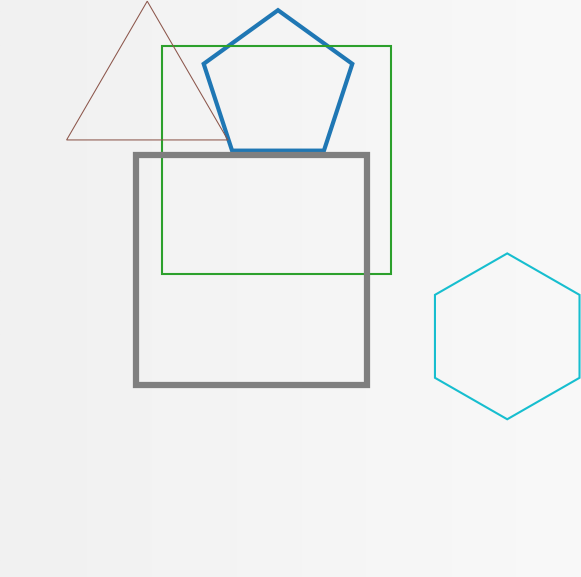[{"shape": "pentagon", "thickness": 2, "radius": 0.67, "center": [0.478, 0.847]}, {"shape": "square", "thickness": 1, "radius": 0.99, "center": [0.475, 0.722]}, {"shape": "triangle", "thickness": 0.5, "radius": 0.8, "center": [0.253, 0.837]}, {"shape": "square", "thickness": 3, "radius": 0.99, "center": [0.433, 0.532]}, {"shape": "hexagon", "thickness": 1, "radius": 0.72, "center": [0.873, 0.417]}]